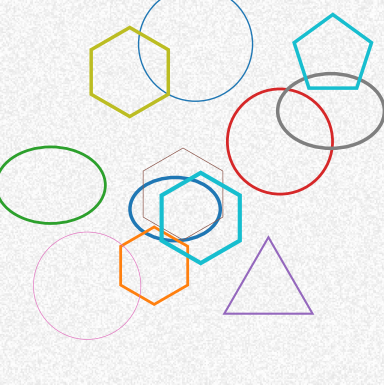[{"shape": "circle", "thickness": 1, "radius": 0.74, "center": [0.508, 0.885]}, {"shape": "oval", "thickness": 2.5, "radius": 0.59, "center": [0.455, 0.457]}, {"shape": "hexagon", "thickness": 2, "radius": 0.5, "center": [0.4, 0.31]}, {"shape": "oval", "thickness": 2, "radius": 0.71, "center": [0.132, 0.519]}, {"shape": "circle", "thickness": 2, "radius": 0.68, "center": [0.727, 0.632]}, {"shape": "triangle", "thickness": 1.5, "radius": 0.66, "center": [0.697, 0.251]}, {"shape": "hexagon", "thickness": 0.5, "radius": 0.6, "center": [0.475, 0.496]}, {"shape": "circle", "thickness": 0.5, "radius": 0.7, "center": [0.226, 0.258]}, {"shape": "oval", "thickness": 2.5, "radius": 0.69, "center": [0.86, 0.712]}, {"shape": "hexagon", "thickness": 2.5, "radius": 0.58, "center": [0.337, 0.813]}, {"shape": "hexagon", "thickness": 3, "radius": 0.59, "center": [0.521, 0.434]}, {"shape": "pentagon", "thickness": 2.5, "radius": 0.53, "center": [0.864, 0.857]}]